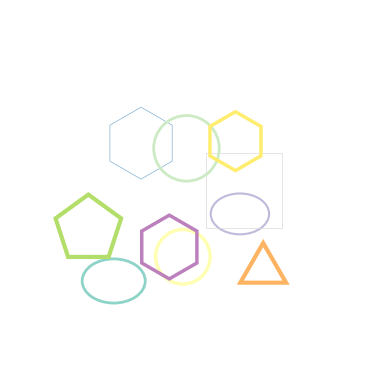[{"shape": "oval", "thickness": 2, "radius": 0.41, "center": [0.295, 0.27]}, {"shape": "circle", "thickness": 2.5, "radius": 0.35, "center": [0.475, 0.333]}, {"shape": "oval", "thickness": 1.5, "radius": 0.38, "center": [0.623, 0.444]}, {"shape": "hexagon", "thickness": 0.5, "radius": 0.47, "center": [0.366, 0.628]}, {"shape": "triangle", "thickness": 3, "radius": 0.34, "center": [0.684, 0.3]}, {"shape": "pentagon", "thickness": 3, "radius": 0.45, "center": [0.229, 0.405]}, {"shape": "square", "thickness": 0.5, "radius": 0.49, "center": [0.633, 0.505]}, {"shape": "hexagon", "thickness": 2.5, "radius": 0.41, "center": [0.44, 0.358]}, {"shape": "circle", "thickness": 2, "radius": 0.43, "center": [0.484, 0.615]}, {"shape": "hexagon", "thickness": 2.5, "radius": 0.38, "center": [0.612, 0.633]}]